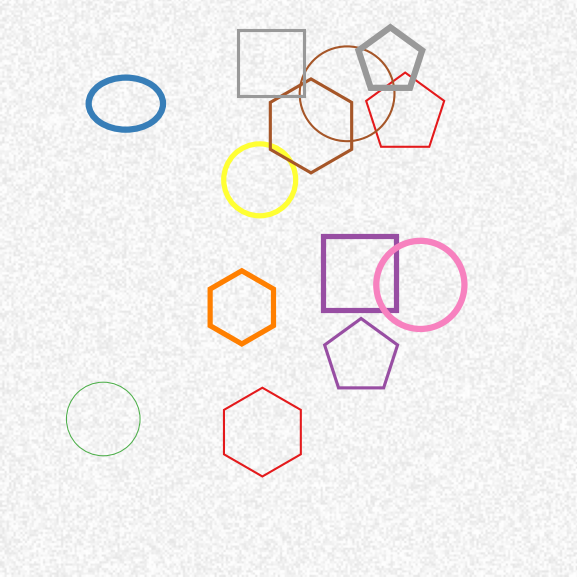[{"shape": "pentagon", "thickness": 1, "radius": 0.36, "center": [0.702, 0.802]}, {"shape": "hexagon", "thickness": 1, "radius": 0.38, "center": [0.454, 0.251]}, {"shape": "oval", "thickness": 3, "radius": 0.32, "center": [0.218, 0.82]}, {"shape": "circle", "thickness": 0.5, "radius": 0.32, "center": [0.179, 0.274]}, {"shape": "pentagon", "thickness": 1.5, "radius": 0.33, "center": [0.625, 0.381]}, {"shape": "square", "thickness": 2.5, "radius": 0.32, "center": [0.623, 0.526]}, {"shape": "hexagon", "thickness": 2.5, "radius": 0.32, "center": [0.419, 0.467]}, {"shape": "circle", "thickness": 2.5, "radius": 0.31, "center": [0.45, 0.688]}, {"shape": "hexagon", "thickness": 1.5, "radius": 0.41, "center": [0.539, 0.781]}, {"shape": "circle", "thickness": 1, "radius": 0.41, "center": [0.601, 0.837]}, {"shape": "circle", "thickness": 3, "radius": 0.38, "center": [0.728, 0.506]}, {"shape": "pentagon", "thickness": 3, "radius": 0.29, "center": [0.676, 0.894]}, {"shape": "square", "thickness": 1.5, "radius": 0.29, "center": [0.469, 0.89]}]